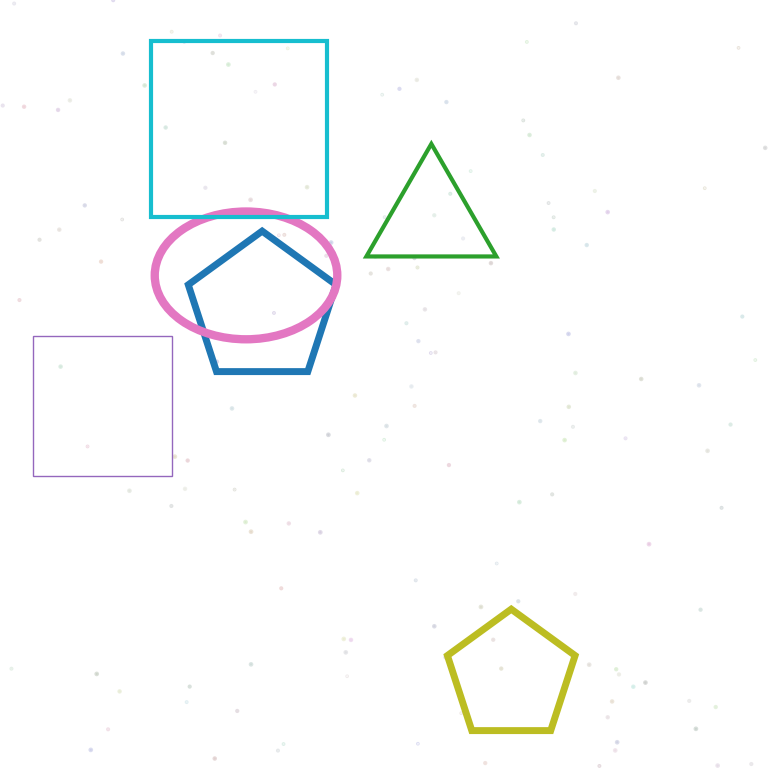[{"shape": "pentagon", "thickness": 2.5, "radius": 0.5, "center": [0.34, 0.599]}, {"shape": "triangle", "thickness": 1.5, "radius": 0.49, "center": [0.56, 0.716]}, {"shape": "square", "thickness": 0.5, "radius": 0.45, "center": [0.133, 0.473]}, {"shape": "oval", "thickness": 3, "radius": 0.59, "center": [0.32, 0.642]}, {"shape": "pentagon", "thickness": 2.5, "radius": 0.44, "center": [0.664, 0.122]}, {"shape": "square", "thickness": 1.5, "radius": 0.57, "center": [0.311, 0.833]}]